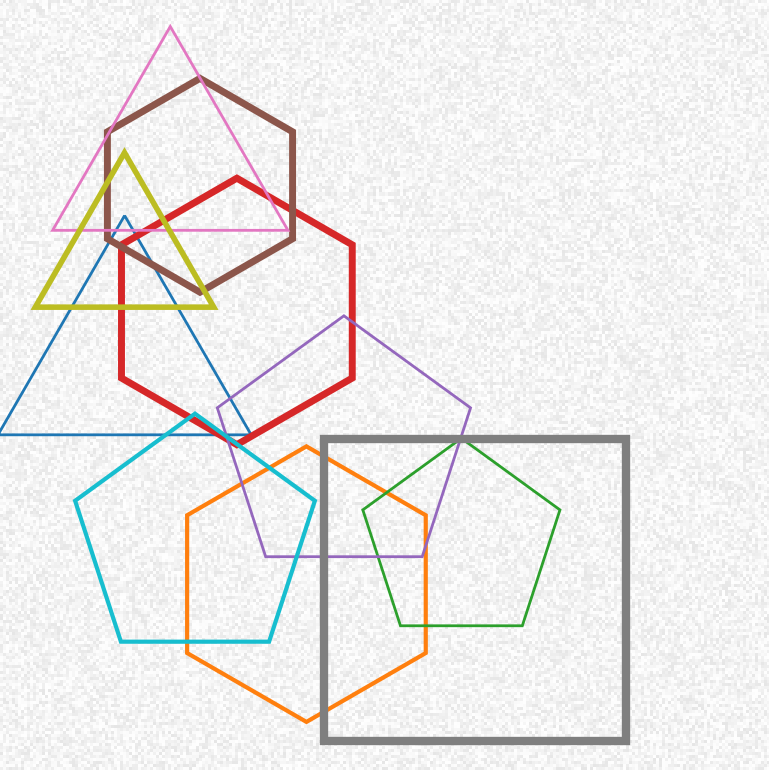[{"shape": "triangle", "thickness": 1, "radius": 0.95, "center": [0.162, 0.53]}, {"shape": "hexagon", "thickness": 1.5, "radius": 0.89, "center": [0.398, 0.241]}, {"shape": "pentagon", "thickness": 1, "radius": 0.67, "center": [0.599, 0.296]}, {"shape": "hexagon", "thickness": 2.5, "radius": 0.87, "center": [0.308, 0.596]}, {"shape": "pentagon", "thickness": 1, "radius": 0.86, "center": [0.447, 0.417]}, {"shape": "hexagon", "thickness": 2.5, "radius": 0.69, "center": [0.26, 0.759]}, {"shape": "triangle", "thickness": 1, "radius": 0.88, "center": [0.221, 0.789]}, {"shape": "square", "thickness": 3, "radius": 0.98, "center": [0.617, 0.234]}, {"shape": "triangle", "thickness": 2, "radius": 0.67, "center": [0.162, 0.668]}, {"shape": "pentagon", "thickness": 1.5, "radius": 0.82, "center": [0.253, 0.299]}]